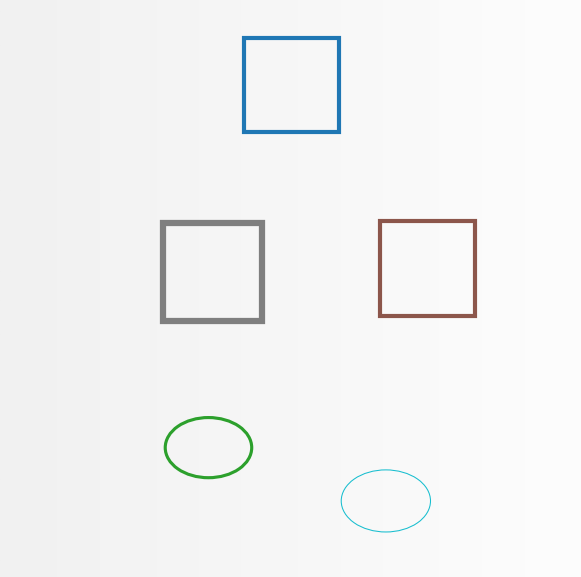[{"shape": "square", "thickness": 2, "radius": 0.41, "center": [0.501, 0.852]}, {"shape": "oval", "thickness": 1.5, "radius": 0.37, "center": [0.359, 0.224]}, {"shape": "square", "thickness": 2, "radius": 0.41, "center": [0.736, 0.534]}, {"shape": "square", "thickness": 3, "radius": 0.42, "center": [0.366, 0.528]}, {"shape": "oval", "thickness": 0.5, "radius": 0.38, "center": [0.664, 0.132]}]